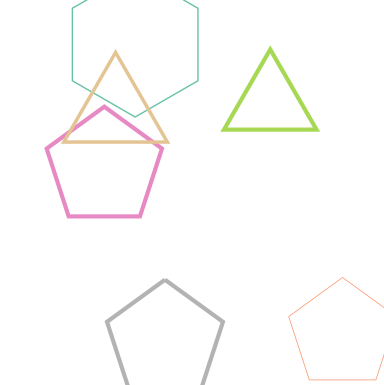[{"shape": "hexagon", "thickness": 1, "radius": 0.94, "center": [0.351, 0.884]}, {"shape": "pentagon", "thickness": 0.5, "radius": 0.74, "center": [0.89, 0.132]}, {"shape": "pentagon", "thickness": 3, "radius": 0.79, "center": [0.271, 0.565]}, {"shape": "triangle", "thickness": 3, "radius": 0.69, "center": [0.702, 0.733]}, {"shape": "triangle", "thickness": 2.5, "radius": 0.78, "center": [0.3, 0.709]}, {"shape": "pentagon", "thickness": 3, "radius": 0.79, "center": [0.428, 0.115]}]